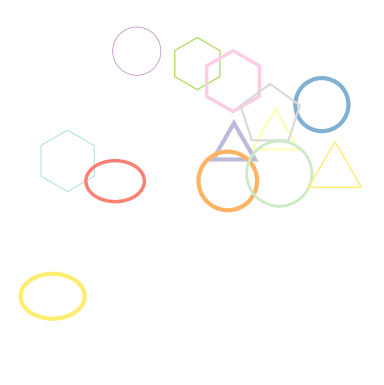[{"shape": "hexagon", "thickness": 0.5, "radius": 0.4, "center": [0.176, 0.582]}, {"shape": "triangle", "thickness": 1.5, "radius": 0.35, "center": [0.715, 0.647]}, {"shape": "triangle", "thickness": 3, "radius": 0.32, "center": [0.608, 0.617]}, {"shape": "oval", "thickness": 2.5, "radius": 0.38, "center": [0.299, 0.529]}, {"shape": "circle", "thickness": 3, "radius": 0.34, "center": [0.836, 0.728]}, {"shape": "circle", "thickness": 3, "radius": 0.38, "center": [0.592, 0.53]}, {"shape": "hexagon", "thickness": 1, "radius": 0.34, "center": [0.513, 0.835]}, {"shape": "hexagon", "thickness": 2.5, "radius": 0.4, "center": [0.605, 0.789]}, {"shape": "pentagon", "thickness": 1.5, "radius": 0.41, "center": [0.702, 0.701]}, {"shape": "circle", "thickness": 0.5, "radius": 0.31, "center": [0.355, 0.867]}, {"shape": "circle", "thickness": 2, "radius": 0.42, "center": [0.725, 0.549]}, {"shape": "oval", "thickness": 3, "radius": 0.42, "center": [0.137, 0.231]}, {"shape": "triangle", "thickness": 1, "radius": 0.4, "center": [0.87, 0.553]}]